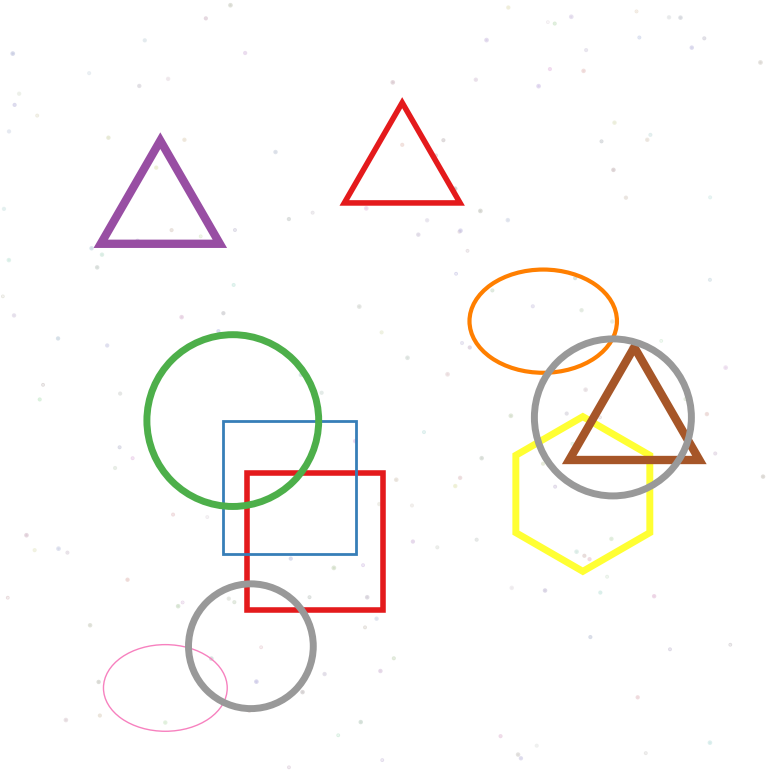[{"shape": "triangle", "thickness": 2, "radius": 0.43, "center": [0.522, 0.78]}, {"shape": "square", "thickness": 2, "radius": 0.44, "center": [0.409, 0.297]}, {"shape": "square", "thickness": 1, "radius": 0.43, "center": [0.376, 0.367]}, {"shape": "circle", "thickness": 2.5, "radius": 0.56, "center": [0.302, 0.454]}, {"shape": "triangle", "thickness": 3, "radius": 0.45, "center": [0.208, 0.728]}, {"shape": "oval", "thickness": 1.5, "radius": 0.48, "center": [0.705, 0.583]}, {"shape": "hexagon", "thickness": 2.5, "radius": 0.5, "center": [0.757, 0.358]}, {"shape": "triangle", "thickness": 3, "radius": 0.49, "center": [0.824, 0.451]}, {"shape": "oval", "thickness": 0.5, "radius": 0.4, "center": [0.215, 0.107]}, {"shape": "circle", "thickness": 2.5, "radius": 0.51, "center": [0.796, 0.458]}, {"shape": "circle", "thickness": 2.5, "radius": 0.41, "center": [0.326, 0.161]}]